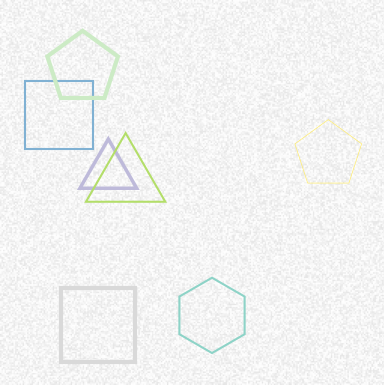[{"shape": "hexagon", "thickness": 1.5, "radius": 0.49, "center": [0.551, 0.181]}, {"shape": "triangle", "thickness": 2.5, "radius": 0.43, "center": [0.281, 0.554]}, {"shape": "square", "thickness": 1.5, "radius": 0.44, "center": [0.153, 0.7]}, {"shape": "triangle", "thickness": 1.5, "radius": 0.59, "center": [0.326, 0.535]}, {"shape": "square", "thickness": 3, "radius": 0.48, "center": [0.255, 0.157]}, {"shape": "pentagon", "thickness": 3, "radius": 0.48, "center": [0.215, 0.824]}, {"shape": "pentagon", "thickness": 0.5, "radius": 0.46, "center": [0.853, 0.598]}]